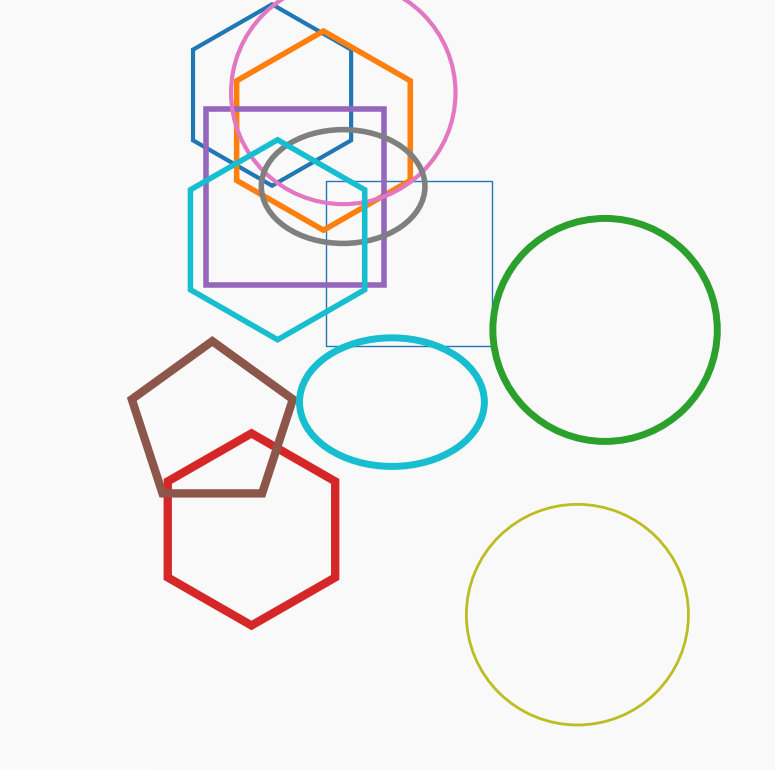[{"shape": "square", "thickness": 0.5, "radius": 0.54, "center": [0.528, 0.658]}, {"shape": "hexagon", "thickness": 1.5, "radius": 0.59, "center": [0.351, 0.877]}, {"shape": "hexagon", "thickness": 2, "radius": 0.65, "center": [0.417, 0.83]}, {"shape": "circle", "thickness": 2.5, "radius": 0.72, "center": [0.781, 0.572]}, {"shape": "hexagon", "thickness": 3, "radius": 0.62, "center": [0.324, 0.312]}, {"shape": "square", "thickness": 2, "radius": 0.57, "center": [0.381, 0.745]}, {"shape": "pentagon", "thickness": 3, "radius": 0.55, "center": [0.274, 0.448]}, {"shape": "circle", "thickness": 1.5, "radius": 0.72, "center": [0.443, 0.88]}, {"shape": "oval", "thickness": 2, "radius": 0.53, "center": [0.443, 0.758]}, {"shape": "circle", "thickness": 1, "radius": 0.72, "center": [0.745, 0.202]}, {"shape": "hexagon", "thickness": 2, "radius": 0.65, "center": [0.358, 0.689]}, {"shape": "oval", "thickness": 2.5, "radius": 0.6, "center": [0.506, 0.478]}]